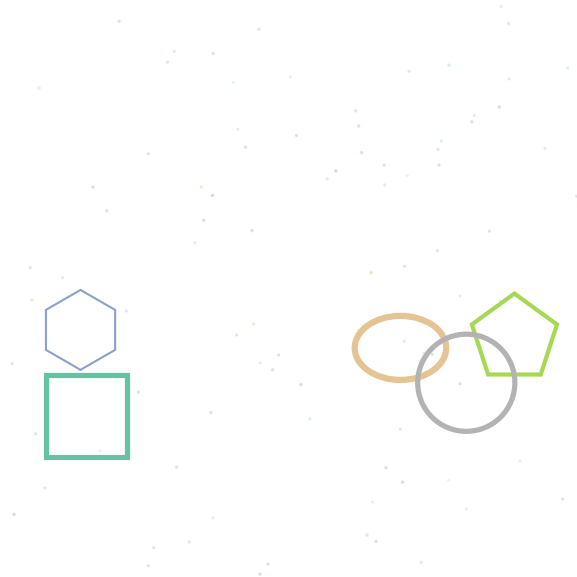[{"shape": "square", "thickness": 2.5, "radius": 0.35, "center": [0.15, 0.278]}, {"shape": "hexagon", "thickness": 1, "radius": 0.35, "center": [0.139, 0.428]}, {"shape": "pentagon", "thickness": 2, "radius": 0.39, "center": [0.891, 0.413]}, {"shape": "oval", "thickness": 3, "radius": 0.4, "center": [0.693, 0.397]}, {"shape": "circle", "thickness": 2.5, "radius": 0.42, "center": [0.807, 0.336]}]